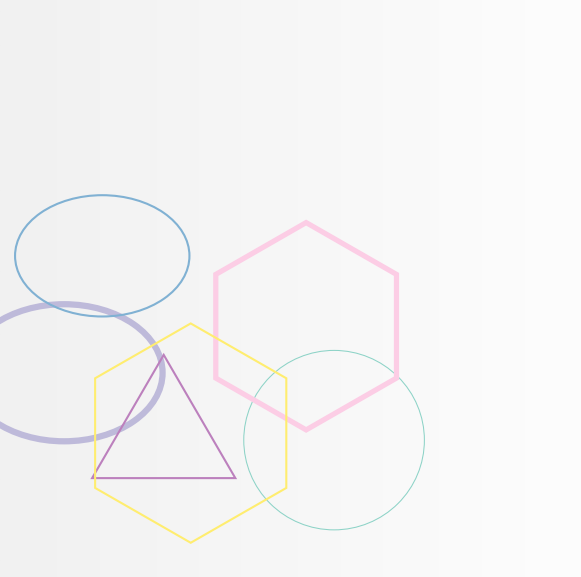[{"shape": "circle", "thickness": 0.5, "radius": 0.78, "center": [0.575, 0.237]}, {"shape": "oval", "thickness": 3, "radius": 0.85, "center": [0.11, 0.354]}, {"shape": "oval", "thickness": 1, "radius": 0.75, "center": [0.176, 0.556]}, {"shape": "hexagon", "thickness": 2.5, "radius": 0.9, "center": [0.527, 0.434]}, {"shape": "triangle", "thickness": 1, "radius": 0.71, "center": [0.282, 0.242]}, {"shape": "hexagon", "thickness": 1, "radius": 0.95, "center": [0.328, 0.249]}]